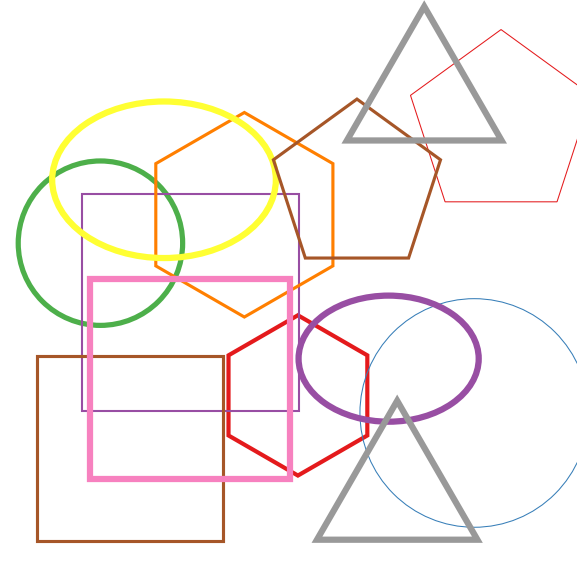[{"shape": "hexagon", "thickness": 2, "radius": 0.69, "center": [0.516, 0.314]}, {"shape": "pentagon", "thickness": 0.5, "radius": 0.82, "center": [0.868, 0.783]}, {"shape": "circle", "thickness": 0.5, "radius": 0.99, "center": [0.821, 0.284]}, {"shape": "circle", "thickness": 2.5, "radius": 0.71, "center": [0.174, 0.578]}, {"shape": "square", "thickness": 1, "radius": 0.94, "center": [0.33, 0.476]}, {"shape": "oval", "thickness": 3, "radius": 0.78, "center": [0.673, 0.378]}, {"shape": "hexagon", "thickness": 1.5, "radius": 0.89, "center": [0.423, 0.627]}, {"shape": "oval", "thickness": 3, "radius": 0.97, "center": [0.284, 0.688]}, {"shape": "pentagon", "thickness": 1.5, "radius": 0.76, "center": [0.618, 0.675]}, {"shape": "square", "thickness": 1.5, "radius": 0.8, "center": [0.224, 0.222]}, {"shape": "square", "thickness": 3, "radius": 0.87, "center": [0.329, 0.342]}, {"shape": "triangle", "thickness": 3, "radius": 0.77, "center": [0.735, 0.833]}, {"shape": "triangle", "thickness": 3, "radius": 0.8, "center": [0.688, 0.145]}]